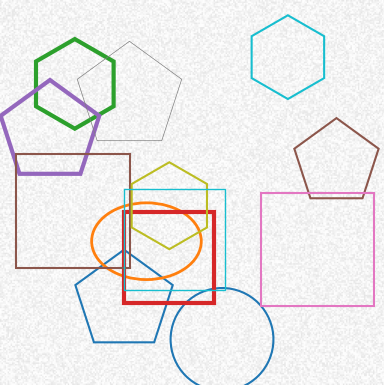[{"shape": "circle", "thickness": 1.5, "radius": 0.67, "center": [0.577, 0.118]}, {"shape": "pentagon", "thickness": 1.5, "radius": 0.66, "center": [0.322, 0.218]}, {"shape": "oval", "thickness": 2, "radius": 0.71, "center": [0.38, 0.373]}, {"shape": "hexagon", "thickness": 3, "radius": 0.58, "center": [0.194, 0.782]}, {"shape": "square", "thickness": 3, "radius": 0.59, "center": [0.439, 0.331]}, {"shape": "pentagon", "thickness": 3, "radius": 0.67, "center": [0.13, 0.658]}, {"shape": "pentagon", "thickness": 1.5, "radius": 0.58, "center": [0.874, 0.578]}, {"shape": "square", "thickness": 1.5, "radius": 0.74, "center": [0.189, 0.452]}, {"shape": "square", "thickness": 1.5, "radius": 0.73, "center": [0.825, 0.352]}, {"shape": "pentagon", "thickness": 0.5, "radius": 0.71, "center": [0.336, 0.75]}, {"shape": "hexagon", "thickness": 1.5, "radius": 0.56, "center": [0.44, 0.466]}, {"shape": "square", "thickness": 1, "radius": 0.66, "center": [0.454, 0.379]}, {"shape": "hexagon", "thickness": 1.5, "radius": 0.54, "center": [0.748, 0.852]}]